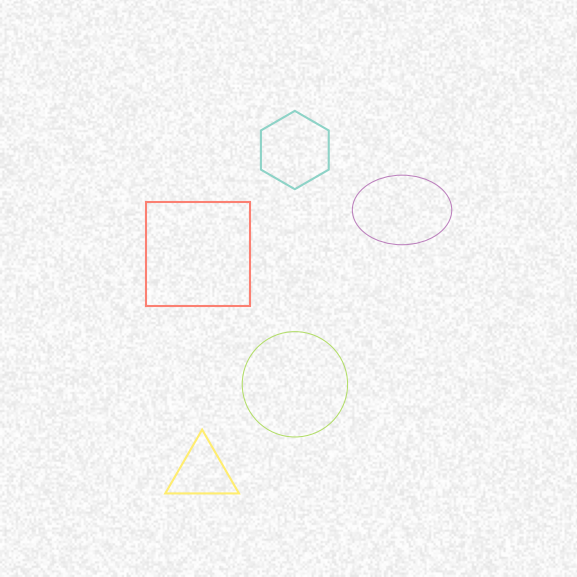[{"shape": "hexagon", "thickness": 1, "radius": 0.34, "center": [0.511, 0.739]}, {"shape": "square", "thickness": 1, "radius": 0.45, "center": [0.343, 0.559]}, {"shape": "circle", "thickness": 0.5, "radius": 0.46, "center": [0.511, 0.334]}, {"shape": "oval", "thickness": 0.5, "radius": 0.43, "center": [0.696, 0.636]}, {"shape": "triangle", "thickness": 1, "radius": 0.37, "center": [0.35, 0.182]}]